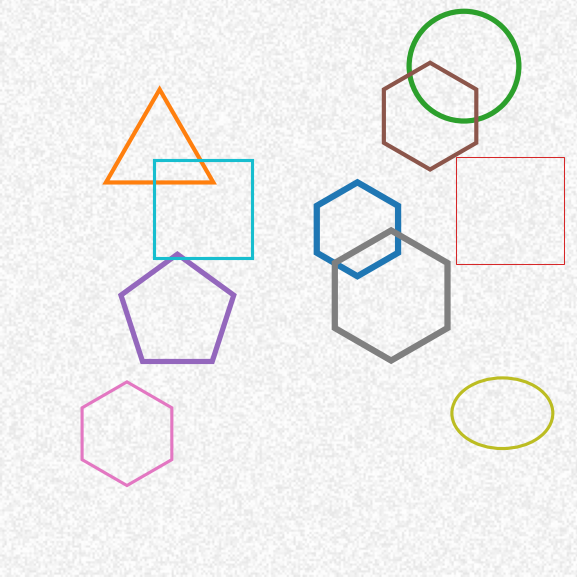[{"shape": "hexagon", "thickness": 3, "radius": 0.41, "center": [0.619, 0.602]}, {"shape": "triangle", "thickness": 2, "radius": 0.54, "center": [0.276, 0.737]}, {"shape": "circle", "thickness": 2.5, "radius": 0.48, "center": [0.803, 0.885]}, {"shape": "square", "thickness": 0.5, "radius": 0.47, "center": [0.883, 0.635]}, {"shape": "pentagon", "thickness": 2.5, "radius": 0.51, "center": [0.307, 0.456]}, {"shape": "hexagon", "thickness": 2, "radius": 0.46, "center": [0.745, 0.798]}, {"shape": "hexagon", "thickness": 1.5, "radius": 0.45, "center": [0.22, 0.248]}, {"shape": "hexagon", "thickness": 3, "radius": 0.56, "center": [0.677, 0.487]}, {"shape": "oval", "thickness": 1.5, "radius": 0.44, "center": [0.87, 0.284]}, {"shape": "square", "thickness": 1.5, "radius": 0.42, "center": [0.352, 0.637]}]